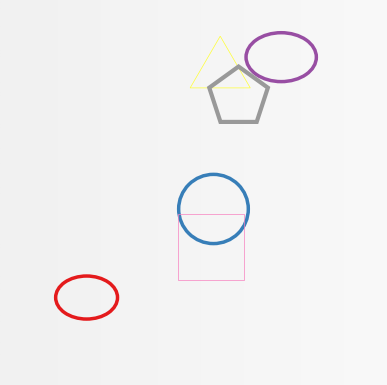[{"shape": "oval", "thickness": 2.5, "radius": 0.4, "center": [0.223, 0.227]}, {"shape": "circle", "thickness": 2.5, "radius": 0.45, "center": [0.551, 0.457]}, {"shape": "oval", "thickness": 2.5, "radius": 0.45, "center": [0.726, 0.852]}, {"shape": "triangle", "thickness": 0.5, "radius": 0.45, "center": [0.568, 0.816]}, {"shape": "square", "thickness": 0.5, "radius": 0.43, "center": [0.545, 0.359]}, {"shape": "pentagon", "thickness": 3, "radius": 0.4, "center": [0.616, 0.748]}]